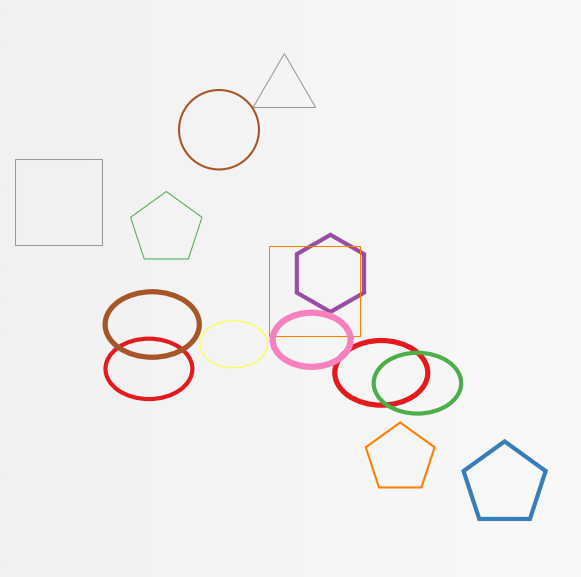[{"shape": "oval", "thickness": 2, "radius": 0.37, "center": [0.256, 0.36]}, {"shape": "oval", "thickness": 2.5, "radius": 0.4, "center": [0.656, 0.354]}, {"shape": "pentagon", "thickness": 2, "radius": 0.37, "center": [0.868, 0.161]}, {"shape": "pentagon", "thickness": 0.5, "radius": 0.32, "center": [0.286, 0.603]}, {"shape": "oval", "thickness": 2, "radius": 0.38, "center": [0.718, 0.336]}, {"shape": "hexagon", "thickness": 2, "radius": 0.33, "center": [0.569, 0.526]}, {"shape": "pentagon", "thickness": 1, "radius": 0.31, "center": [0.688, 0.205]}, {"shape": "square", "thickness": 0.5, "radius": 0.39, "center": [0.541, 0.495]}, {"shape": "oval", "thickness": 0.5, "radius": 0.29, "center": [0.402, 0.403]}, {"shape": "circle", "thickness": 1, "radius": 0.34, "center": [0.377, 0.774]}, {"shape": "oval", "thickness": 2.5, "radius": 0.41, "center": [0.262, 0.437]}, {"shape": "oval", "thickness": 3, "radius": 0.33, "center": [0.536, 0.411]}, {"shape": "square", "thickness": 0.5, "radius": 0.37, "center": [0.1, 0.65]}, {"shape": "triangle", "thickness": 0.5, "radius": 0.31, "center": [0.489, 0.844]}]